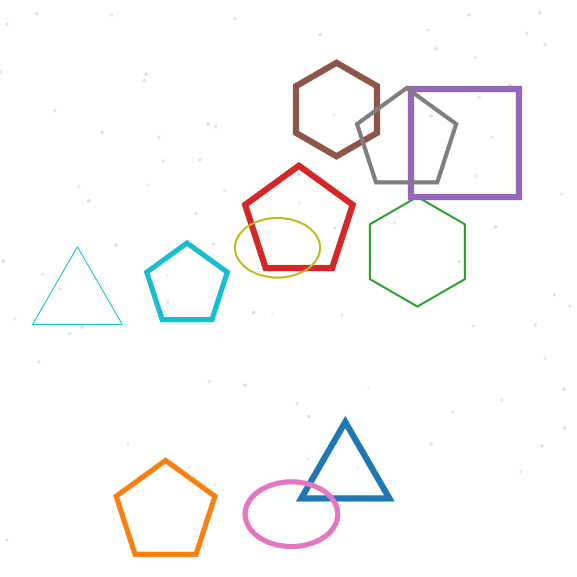[{"shape": "triangle", "thickness": 3, "radius": 0.44, "center": [0.598, 0.18]}, {"shape": "pentagon", "thickness": 2.5, "radius": 0.45, "center": [0.287, 0.112]}, {"shape": "hexagon", "thickness": 1, "radius": 0.47, "center": [0.723, 0.563]}, {"shape": "pentagon", "thickness": 3, "radius": 0.49, "center": [0.518, 0.614]}, {"shape": "square", "thickness": 3, "radius": 0.47, "center": [0.805, 0.751]}, {"shape": "hexagon", "thickness": 3, "radius": 0.4, "center": [0.583, 0.809]}, {"shape": "oval", "thickness": 2.5, "radius": 0.4, "center": [0.505, 0.109]}, {"shape": "pentagon", "thickness": 2, "radius": 0.45, "center": [0.704, 0.756]}, {"shape": "oval", "thickness": 1, "radius": 0.37, "center": [0.481, 0.57]}, {"shape": "pentagon", "thickness": 2.5, "radius": 0.37, "center": [0.324, 0.505]}, {"shape": "triangle", "thickness": 0.5, "radius": 0.45, "center": [0.134, 0.482]}]